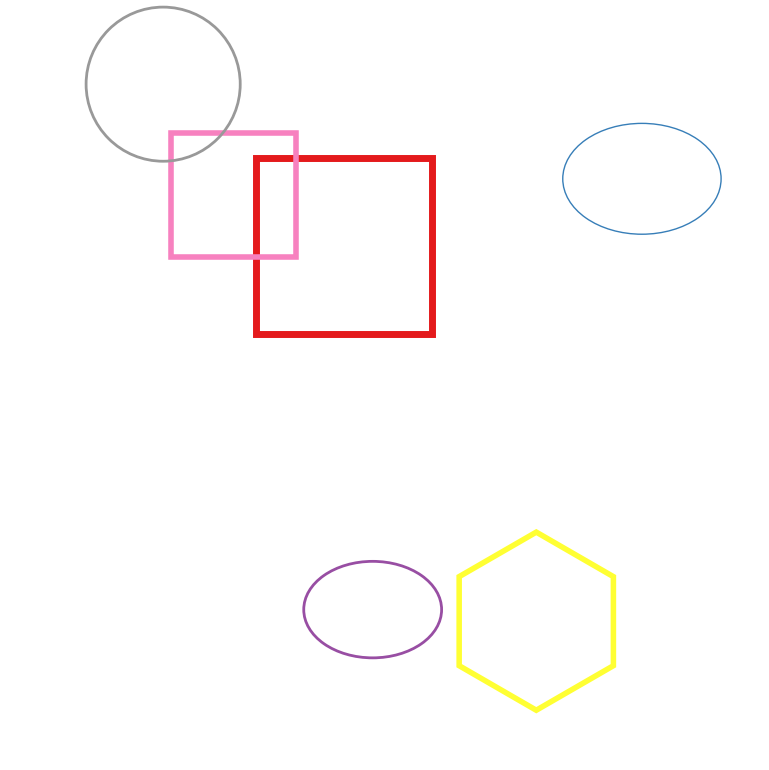[{"shape": "square", "thickness": 2.5, "radius": 0.57, "center": [0.447, 0.681]}, {"shape": "oval", "thickness": 0.5, "radius": 0.51, "center": [0.834, 0.768]}, {"shape": "oval", "thickness": 1, "radius": 0.45, "center": [0.484, 0.208]}, {"shape": "hexagon", "thickness": 2, "radius": 0.58, "center": [0.696, 0.193]}, {"shape": "square", "thickness": 2, "radius": 0.4, "center": [0.303, 0.747]}, {"shape": "circle", "thickness": 1, "radius": 0.5, "center": [0.212, 0.891]}]